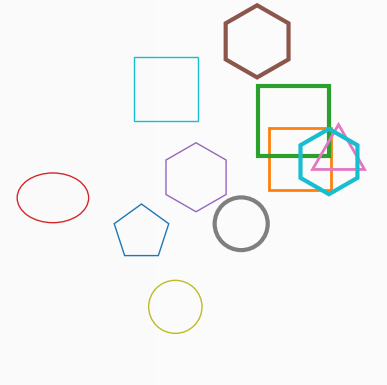[{"shape": "pentagon", "thickness": 1, "radius": 0.37, "center": [0.365, 0.396]}, {"shape": "square", "thickness": 2, "radius": 0.4, "center": [0.774, 0.586]}, {"shape": "square", "thickness": 3, "radius": 0.46, "center": [0.758, 0.686]}, {"shape": "oval", "thickness": 1, "radius": 0.46, "center": [0.137, 0.486]}, {"shape": "hexagon", "thickness": 1, "radius": 0.45, "center": [0.506, 0.54]}, {"shape": "hexagon", "thickness": 3, "radius": 0.47, "center": [0.663, 0.893]}, {"shape": "triangle", "thickness": 2, "radius": 0.39, "center": [0.874, 0.599]}, {"shape": "circle", "thickness": 3, "radius": 0.34, "center": [0.622, 0.419]}, {"shape": "circle", "thickness": 1, "radius": 0.34, "center": [0.452, 0.203]}, {"shape": "square", "thickness": 1, "radius": 0.42, "center": [0.428, 0.769]}, {"shape": "hexagon", "thickness": 3, "radius": 0.42, "center": [0.849, 0.58]}]